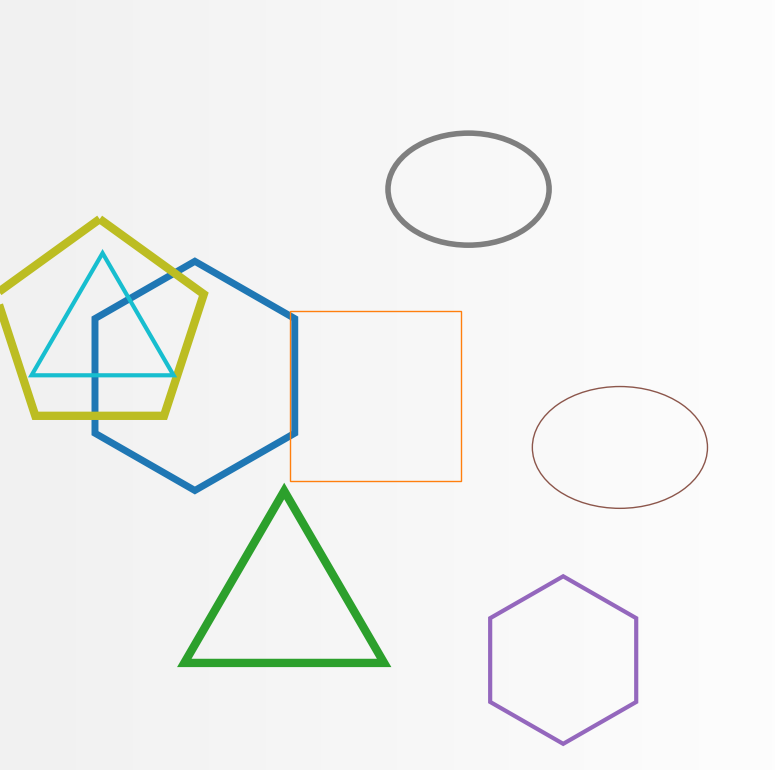[{"shape": "hexagon", "thickness": 2.5, "radius": 0.74, "center": [0.251, 0.512]}, {"shape": "square", "thickness": 0.5, "radius": 0.55, "center": [0.485, 0.486]}, {"shape": "triangle", "thickness": 3, "radius": 0.74, "center": [0.367, 0.213]}, {"shape": "hexagon", "thickness": 1.5, "radius": 0.54, "center": [0.727, 0.143]}, {"shape": "oval", "thickness": 0.5, "radius": 0.56, "center": [0.8, 0.419]}, {"shape": "oval", "thickness": 2, "radius": 0.52, "center": [0.605, 0.754]}, {"shape": "pentagon", "thickness": 3, "radius": 0.71, "center": [0.129, 0.574]}, {"shape": "triangle", "thickness": 1.5, "radius": 0.53, "center": [0.132, 0.565]}]